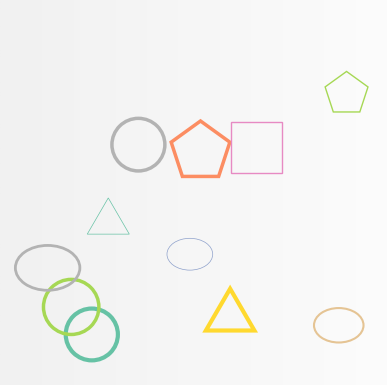[{"shape": "circle", "thickness": 3, "radius": 0.34, "center": [0.237, 0.131]}, {"shape": "triangle", "thickness": 0.5, "radius": 0.31, "center": [0.279, 0.423]}, {"shape": "pentagon", "thickness": 2.5, "radius": 0.4, "center": [0.517, 0.606]}, {"shape": "oval", "thickness": 0.5, "radius": 0.3, "center": [0.49, 0.34]}, {"shape": "square", "thickness": 1, "radius": 0.33, "center": [0.662, 0.617]}, {"shape": "circle", "thickness": 2.5, "radius": 0.36, "center": [0.184, 0.203]}, {"shape": "pentagon", "thickness": 1, "radius": 0.29, "center": [0.894, 0.756]}, {"shape": "triangle", "thickness": 3, "radius": 0.36, "center": [0.594, 0.178]}, {"shape": "oval", "thickness": 1.5, "radius": 0.32, "center": [0.874, 0.155]}, {"shape": "oval", "thickness": 2, "radius": 0.42, "center": [0.123, 0.304]}, {"shape": "circle", "thickness": 2.5, "radius": 0.34, "center": [0.357, 0.624]}]